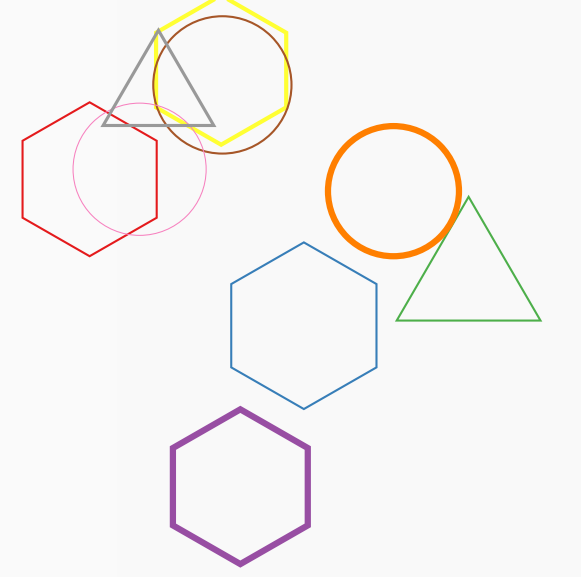[{"shape": "hexagon", "thickness": 1, "radius": 0.67, "center": [0.154, 0.689]}, {"shape": "hexagon", "thickness": 1, "radius": 0.72, "center": [0.523, 0.435]}, {"shape": "triangle", "thickness": 1, "radius": 0.71, "center": [0.806, 0.515]}, {"shape": "hexagon", "thickness": 3, "radius": 0.67, "center": [0.413, 0.156]}, {"shape": "circle", "thickness": 3, "radius": 0.56, "center": [0.677, 0.668]}, {"shape": "hexagon", "thickness": 2, "radius": 0.65, "center": [0.38, 0.878]}, {"shape": "circle", "thickness": 1, "radius": 0.59, "center": [0.383, 0.852]}, {"shape": "circle", "thickness": 0.5, "radius": 0.57, "center": [0.24, 0.706]}, {"shape": "triangle", "thickness": 1.5, "radius": 0.55, "center": [0.273, 0.837]}]